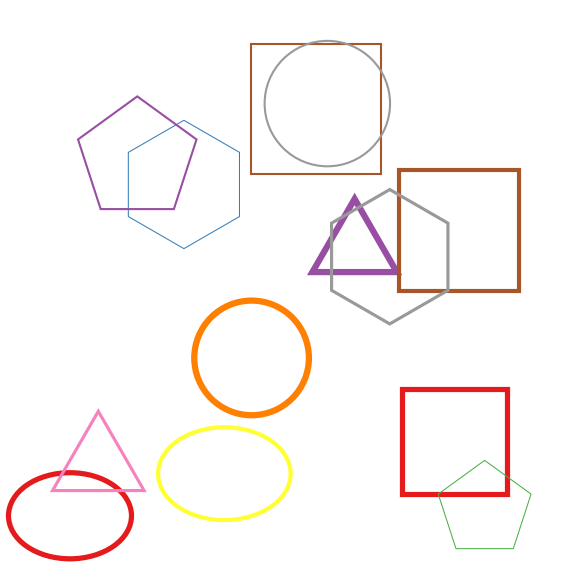[{"shape": "oval", "thickness": 2.5, "radius": 0.53, "center": [0.121, 0.106]}, {"shape": "square", "thickness": 2.5, "radius": 0.45, "center": [0.787, 0.235]}, {"shape": "hexagon", "thickness": 0.5, "radius": 0.56, "center": [0.318, 0.68]}, {"shape": "pentagon", "thickness": 0.5, "radius": 0.42, "center": [0.839, 0.117]}, {"shape": "triangle", "thickness": 3, "radius": 0.42, "center": [0.614, 0.57]}, {"shape": "pentagon", "thickness": 1, "radius": 0.54, "center": [0.238, 0.724]}, {"shape": "circle", "thickness": 3, "radius": 0.5, "center": [0.436, 0.379]}, {"shape": "oval", "thickness": 2, "radius": 0.57, "center": [0.389, 0.179]}, {"shape": "square", "thickness": 2, "radius": 0.52, "center": [0.795, 0.6]}, {"shape": "square", "thickness": 1, "radius": 0.56, "center": [0.547, 0.81]}, {"shape": "triangle", "thickness": 1.5, "radius": 0.46, "center": [0.17, 0.195]}, {"shape": "hexagon", "thickness": 1.5, "radius": 0.58, "center": [0.675, 0.555]}, {"shape": "circle", "thickness": 1, "radius": 0.54, "center": [0.567, 0.82]}]